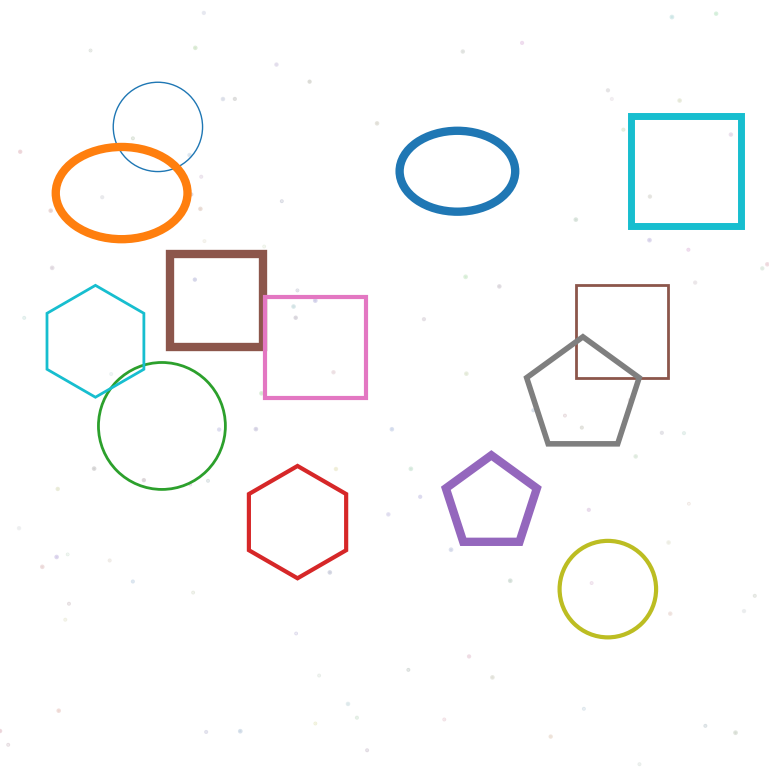[{"shape": "circle", "thickness": 0.5, "radius": 0.29, "center": [0.205, 0.835]}, {"shape": "oval", "thickness": 3, "radius": 0.38, "center": [0.594, 0.778]}, {"shape": "oval", "thickness": 3, "radius": 0.43, "center": [0.158, 0.749]}, {"shape": "circle", "thickness": 1, "radius": 0.41, "center": [0.21, 0.447]}, {"shape": "hexagon", "thickness": 1.5, "radius": 0.36, "center": [0.386, 0.322]}, {"shape": "pentagon", "thickness": 3, "radius": 0.31, "center": [0.638, 0.347]}, {"shape": "square", "thickness": 1, "radius": 0.3, "center": [0.808, 0.569]}, {"shape": "square", "thickness": 3, "radius": 0.3, "center": [0.282, 0.61]}, {"shape": "square", "thickness": 1.5, "radius": 0.33, "center": [0.41, 0.549]}, {"shape": "pentagon", "thickness": 2, "radius": 0.38, "center": [0.757, 0.486]}, {"shape": "circle", "thickness": 1.5, "radius": 0.31, "center": [0.789, 0.235]}, {"shape": "hexagon", "thickness": 1, "radius": 0.36, "center": [0.124, 0.557]}, {"shape": "square", "thickness": 2.5, "radius": 0.36, "center": [0.891, 0.778]}]